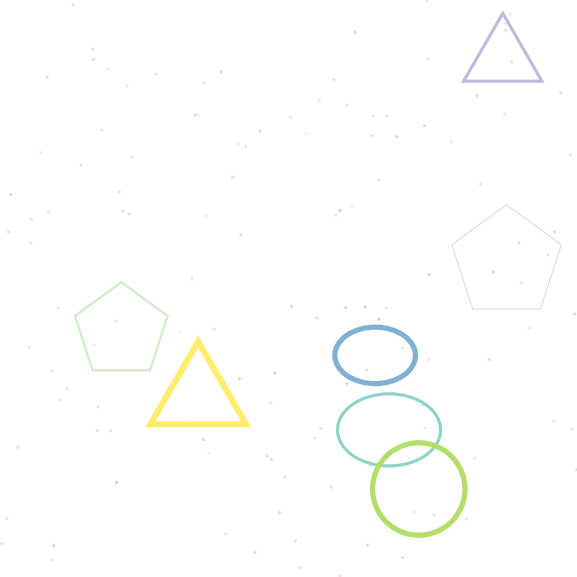[{"shape": "oval", "thickness": 1.5, "radius": 0.45, "center": [0.674, 0.255]}, {"shape": "triangle", "thickness": 1.5, "radius": 0.39, "center": [0.871, 0.898]}, {"shape": "oval", "thickness": 2.5, "radius": 0.35, "center": [0.65, 0.384]}, {"shape": "circle", "thickness": 2.5, "radius": 0.4, "center": [0.725, 0.152]}, {"shape": "pentagon", "thickness": 0.5, "radius": 0.5, "center": [0.877, 0.545]}, {"shape": "pentagon", "thickness": 1, "radius": 0.42, "center": [0.21, 0.426]}, {"shape": "triangle", "thickness": 3, "radius": 0.48, "center": [0.343, 0.312]}]